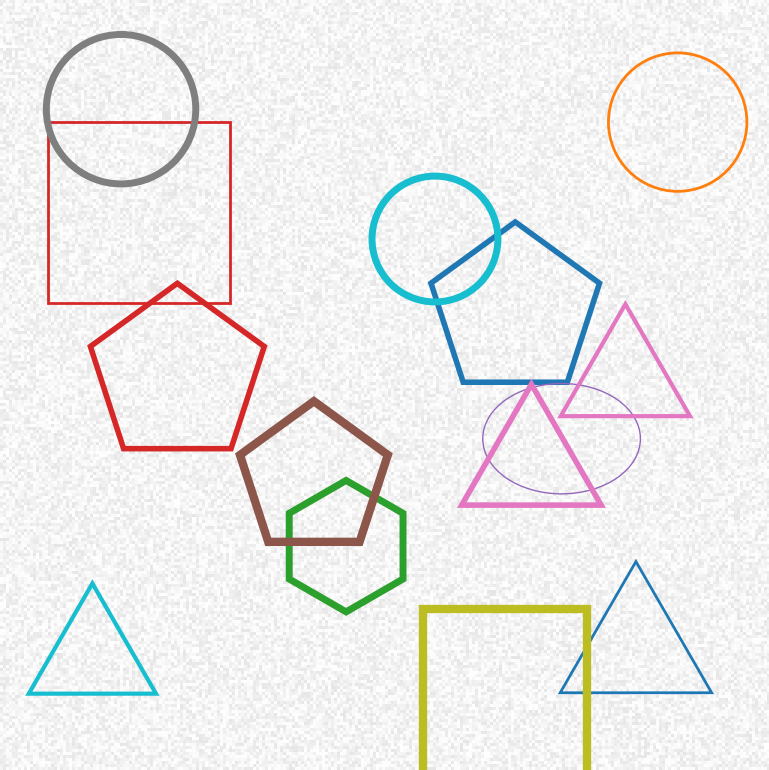[{"shape": "triangle", "thickness": 1, "radius": 0.57, "center": [0.826, 0.157]}, {"shape": "pentagon", "thickness": 2, "radius": 0.58, "center": [0.669, 0.597]}, {"shape": "circle", "thickness": 1, "radius": 0.45, "center": [0.88, 0.841]}, {"shape": "hexagon", "thickness": 2.5, "radius": 0.43, "center": [0.449, 0.291]}, {"shape": "pentagon", "thickness": 2, "radius": 0.59, "center": [0.23, 0.513]}, {"shape": "square", "thickness": 1, "radius": 0.59, "center": [0.181, 0.724]}, {"shape": "oval", "thickness": 0.5, "radius": 0.51, "center": [0.729, 0.43]}, {"shape": "pentagon", "thickness": 3, "radius": 0.5, "center": [0.408, 0.378]}, {"shape": "triangle", "thickness": 1.5, "radius": 0.48, "center": [0.812, 0.508]}, {"shape": "triangle", "thickness": 2, "radius": 0.52, "center": [0.69, 0.396]}, {"shape": "circle", "thickness": 2.5, "radius": 0.49, "center": [0.157, 0.858]}, {"shape": "square", "thickness": 3, "radius": 0.53, "center": [0.656, 0.103]}, {"shape": "triangle", "thickness": 1.5, "radius": 0.48, "center": [0.12, 0.147]}, {"shape": "circle", "thickness": 2.5, "radius": 0.41, "center": [0.565, 0.69]}]